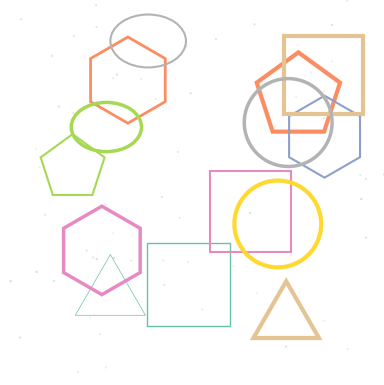[{"shape": "square", "thickness": 1, "radius": 0.54, "center": [0.49, 0.261]}, {"shape": "triangle", "thickness": 0.5, "radius": 0.53, "center": [0.287, 0.234]}, {"shape": "pentagon", "thickness": 3, "radius": 0.57, "center": [0.775, 0.75]}, {"shape": "hexagon", "thickness": 2, "radius": 0.56, "center": [0.332, 0.792]}, {"shape": "hexagon", "thickness": 1.5, "radius": 0.53, "center": [0.843, 0.645]}, {"shape": "hexagon", "thickness": 2.5, "radius": 0.57, "center": [0.265, 0.35]}, {"shape": "square", "thickness": 1.5, "radius": 0.53, "center": [0.65, 0.449]}, {"shape": "oval", "thickness": 2.5, "radius": 0.46, "center": [0.276, 0.67]}, {"shape": "pentagon", "thickness": 1.5, "radius": 0.44, "center": [0.189, 0.564]}, {"shape": "circle", "thickness": 3, "radius": 0.56, "center": [0.722, 0.418]}, {"shape": "square", "thickness": 3, "radius": 0.51, "center": [0.84, 0.806]}, {"shape": "triangle", "thickness": 3, "radius": 0.49, "center": [0.743, 0.171]}, {"shape": "circle", "thickness": 2.5, "radius": 0.57, "center": [0.749, 0.682]}, {"shape": "oval", "thickness": 1.5, "radius": 0.49, "center": [0.385, 0.894]}]